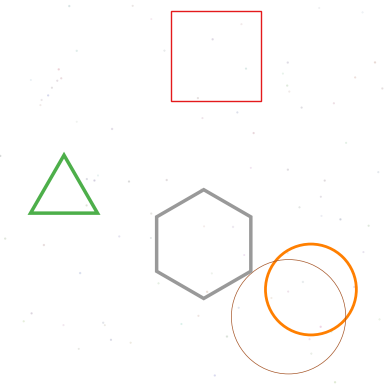[{"shape": "square", "thickness": 1, "radius": 0.58, "center": [0.561, 0.854]}, {"shape": "triangle", "thickness": 2.5, "radius": 0.5, "center": [0.166, 0.497]}, {"shape": "circle", "thickness": 2, "radius": 0.59, "center": [0.808, 0.248]}, {"shape": "circle", "thickness": 0.5, "radius": 0.74, "center": [0.75, 0.177]}, {"shape": "hexagon", "thickness": 2.5, "radius": 0.71, "center": [0.529, 0.366]}]